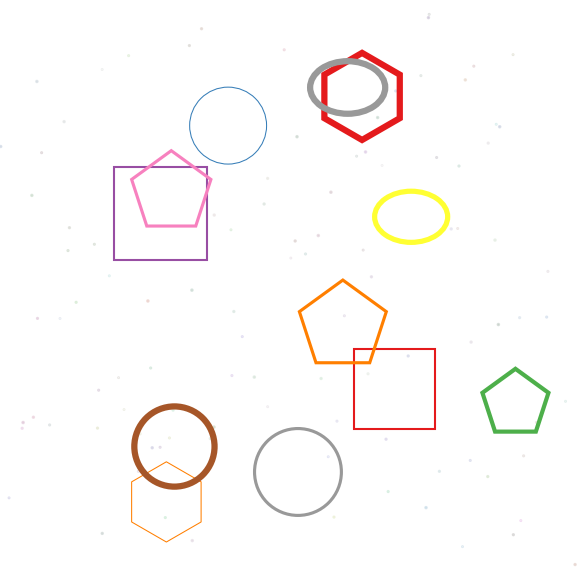[{"shape": "hexagon", "thickness": 3, "radius": 0.38, "center": [0.627, 0.832]}, {"shape": "square", "thickness": 1, "radius": 0.35, "center": [0.683, 0.325]}, {"shape": "circle", "thickness": 0.5, "radius": 0.33, "center": [0.395, 0.782]}, {"shape": "pentagon", "thickness": 2, "radius": 0.3, "center": [0.893, 0.3]}, {"shape": "square", "thickness": 1, "radius": 0.4, "center": [0.278, 0.629]}, {"shape": "hexagon", "thickness": 0.5, "radius": 0.35, "center": [0.288, 0.13]}, {"shape": "pentagon", "thickness": 1.5, "radius": 0.4, "center": [0.594, 0.435]}, {"shape": "oval", "thickness": 2.5, "radius": 0.32, "center": [0.712, 0.624]}, {"shape": "circle", "thickness": 3, "radius": 0.35, "center": [0.302, 0.226]}, {"shape": "pentagon", "thickness": 1.5, "radius": 0.36, "center": [0.297, 0.666]}, {"shape": "circle", "thickness": 1.5, "radius": 0.38, "center": [0.516, 0.182]}, {"shape": "oval", "thickness": 3, "radius": 0.33, "center": [0.602, 0.848]}]